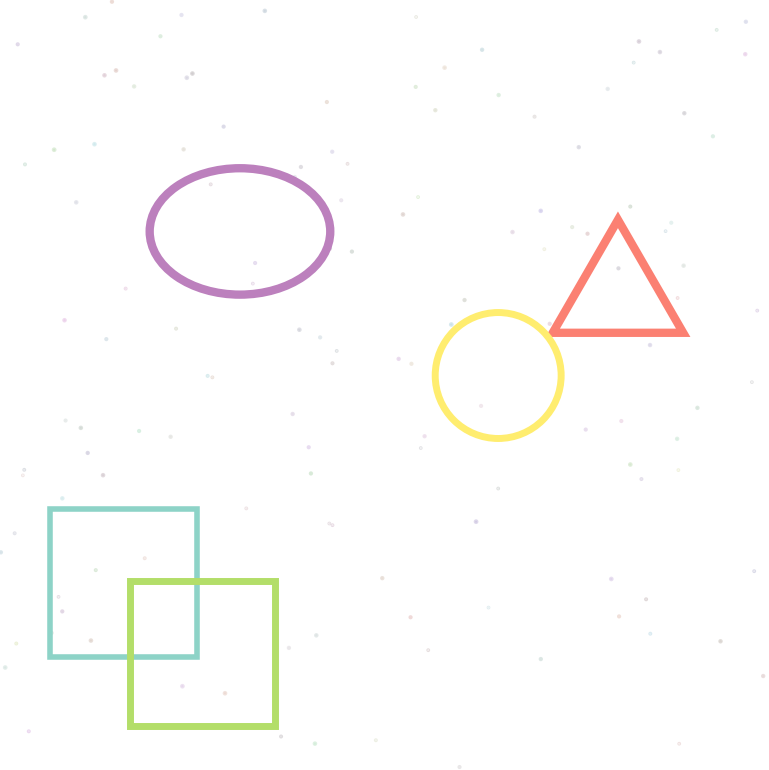[{"shape": "square", "thickness": 2, "radius": 0.48, "center": [0.16, 0.243]}, {"shape": "triangle", "thickness": 3, "radius": 0.49, "center": [0.803, 0.617]}, {"shape": "square", "thickness": 2.5, "radius": 0.47, "center": [0.263, 0.152]}, {"shape": "oval", "thickness": 3, "radius": 0.59, "center": [0.312, 0.699]}, {"shape": "circle", "thickness": 2.5, "radius": 0.41, "center": [0.647, 0.512]}]